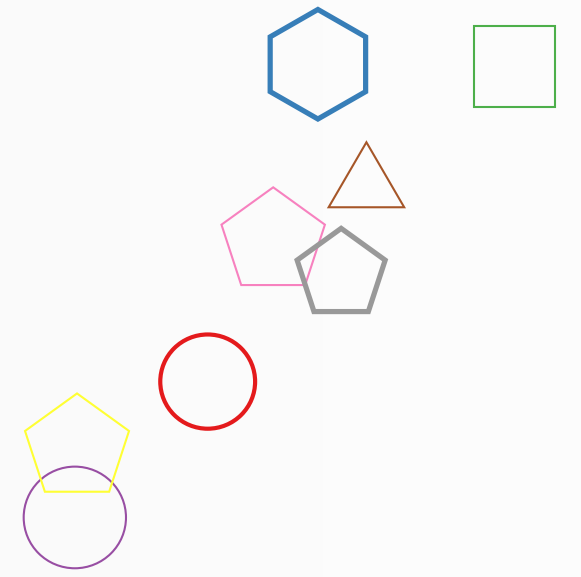[{"shape": "circle", "thickness": 2, "radius": 0.41, "center": [0.357, 0.338]}, {"shape": "hexagon", "thickness": 2.5, "radius": 0.47, "center": [0.547, 0.888]}, {"shape": "square", "thickness": 1, "radius": 0.35, "center": [0.886, 0.884]}, {"shape": "circle", "thickness": 1, "radius": 0.44, "center": [0.129, 0.103]}, {"shape": "pentagon", "thickness": 1, "radius": 0.47, "center": [0.133, 0.224]}, {"shape": "triangle", "thickness": 1, "radius": 0.38, "center": [0.63, 0.678]}, {"shape": "pentagon", "thickness": 1, "radius": 0.47, "center": [0.47, 0.581]}, {"shape": "pentagon", "thickness": 2.5, "radius": 0.4, "center": [0.587, 0.524]}]